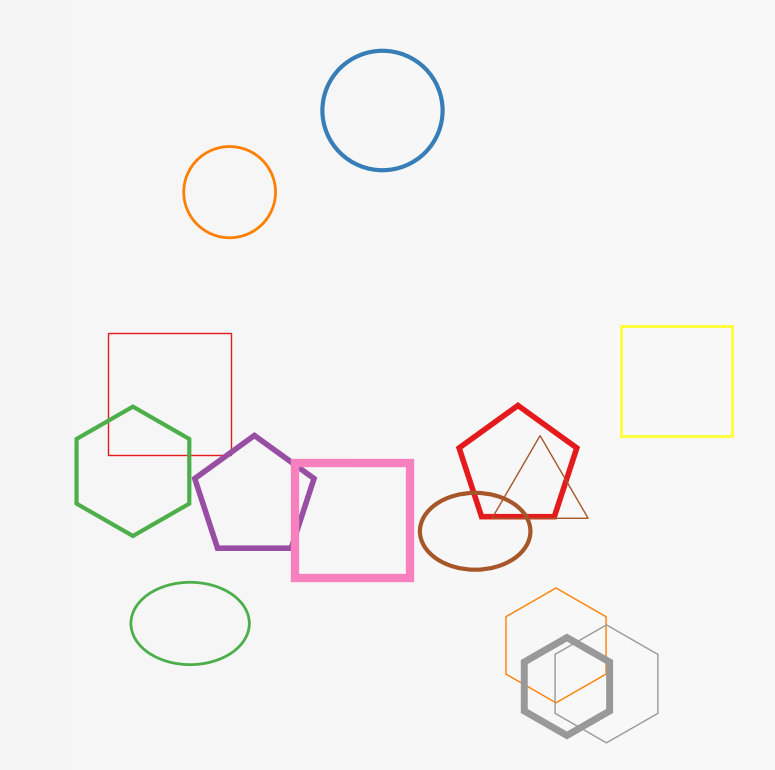[{"shape": "pentagon", "thickness": 2, "radius": 0.4, "center": [0.668, 0.394]}, {"shape": "square", "thickness": 0.5, "radius": 0.4, "center": [0.218, 0.489]}, {"shape": "circle", "thickness": 1.5, "radius": 0.39, "center": [0.494, 0.856]}, {"shape": "oval", "thickness": 1, "radius": 0.38, "center": [0.245, 0.19]}, {"shape": "hexagon", "thickness": 1.5, "radius": 0.42, "center": [0.172, 0.388]}, {"shape": "pentagon", "thickness": 2, "radius": 0.4, "center": [0.328, 0.354]}, {"shape": "hexagon", "thickness": 0.5, "radius": 0.37, "center": [0.717, 0.162]}, {"shape": "circle", "thickness": 1, "radius": 0.3, "center": [0.296, 0.75]}, {"shape": "square", "thickness": 1, "radius": 0.36, "center": [0.873, 0.505]}, {"shape": "triangle", "thickness": 0.5, "radius": 0.36, "center": [0.697, 0.363]}, {"shape": "oval", "thickness": 1.5, "radius": 0.36, "center": [0.613, 0.31]}, {"shape": "square", "thickness": 3, "radius": 0.37, "center": [0.455, 0.324]}, {"shape": "hexagon", "thickness": 2.5, "radius": 0.32, "center": [0.732, 0.108]}, {"shape": "hexagon", "thickness": 0.5, "radius": 0.38, "center": [0.783, 0.112]}]